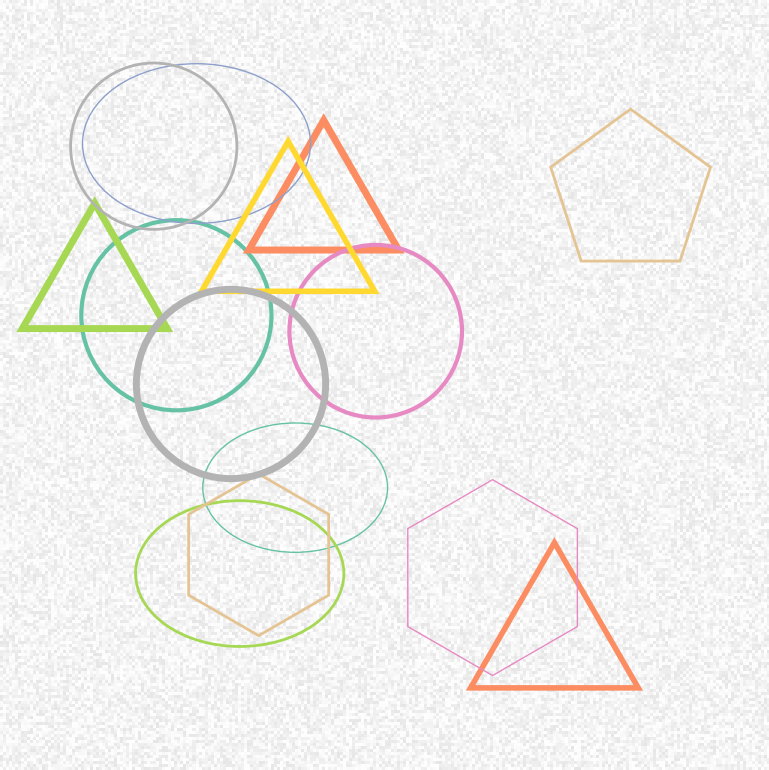[{"shape": "oval", "thickness": 0.5, "radius": 0.6, "center": [0.383, 0.367]}, {"shape": "circle", "thickness": 1.5, "radius": 0.62, "center": [0.229, 0.591]}, {"shape": "triangle", "thickness": 2.5, "radius": 0.56, "center": [0.42, 0.731]}, {"shape": "triangle", "thickness": 2, "radius": 0.63, "center": [0.72, 0.17]}, {"shape": "oval", "thickness": 0.5, "radius": 0.74, "center": [0.255, 0.814]}, {"shape": "circle", "thickness": 1.5, "radius": 0.56, "center": [0.488, 0.57]}, {"shape": "hexagon", "thickness": 0.5, "radius": 0.64, "center": [0.64, 0.25]}, {"shape": "oval", "thickness": 1, "radius": 0.68, "center": [0.311, 0.255]}, {"shape": "triangle", "thickness": 2.5, "radius": 0.54, "center": [0.123, 0.628]}, {"shape": "triangle", "thickness": 2, "radius": 0.65, "center": [0.374, 0.687]}, {"shape": "hexagon", "thickness": 1, "radius": 0.52, "center": [0.336, 0.28]}, {"shape": "pentagon", "thickness": 1, "radius": 0.55, "center": [0.819, 0.749]}, {"shape": "circle", "thickness": 1, "radius": 0.54, "center": [0.2, 0.81]}, {"shape": "circle", "thickness": 2.5, "radius": 0.61, "center": [0.3, 0.501]}]